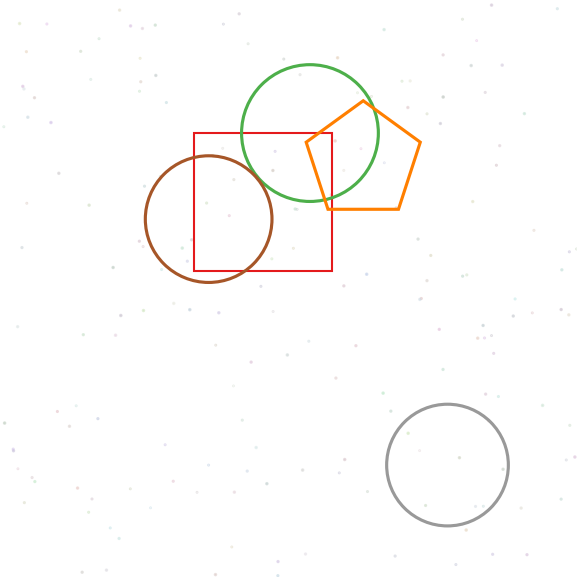[{"shape": "square", "thickness": 1, "radius": 0.6, "center": [0.455, 0.649]}, {"shape": "circle", "thickness": 1.5, "radius": 0.59, "center": [0.537, 0.769]}, {"shape": "pentagon", "thickness": 1.5, "radius": 0.52, "center": [0.629, 0.721]}, {"shape": "circle", "thickness": 1.5, "radius": 0.55, "center": [0.361, 0.62]}, {"shape": "circle", "thickness": 1.5, "radius": 0.53, "center": [0.775, 0.194]}]